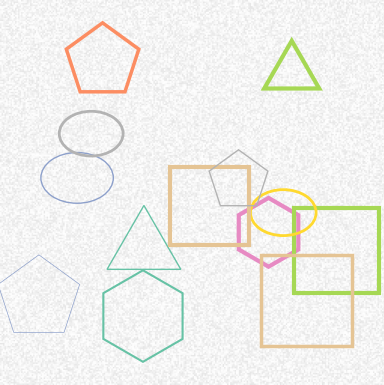[{"shape": "hexagon", "thickness": 1.5, "radius": 0.59, "center": [0.371, 0.179]}, {"shape": "triangle", "thickness": 1, "radius": 0.55, "center": [0.374, 0.356]}, {"shape": "pentagon", "thickness": 2.5, "radius": 0.5, "center": [0.266, 0.842]}, {"shape": "oval", "thickness": 1, "radius": 0.47, "center": [0.2, 0.538]}, {"shape": "pentagon", "thickness": 0.5, "radius": 0.56, "center": [0.101, 0.227]}, {"shape": "hexagon", "thickness": 3, "radius": 0.45, "center": [0.698, 0.397]}, {"shape": "triangle", "thickness": 3, "radius": 0.41, "center": [0.758, 0.811]}, {"shape": "square", "thickness": 3, "radius": 0.55, "center": [0.874, 0.349]}, {"shape": "oval", "thickness": 2, "radius": 0.43, "center": [0.736, 0.448]}, {"shape": "square", "thickness": 3, "radius": 0.51, "center": [0.544, 0.466]}, {"shape": "square", "thickness": 2.5, "radius": 0.59, "center": [0.796, 0.22]}, {"shape": "pentagon", "thickness": 1, "radius": 0.4, "center": [0.62, 0.531]}, {"shape": "oval", "thickness": 2, "radius": 0.41, "center": [0.237, 0.653]}]